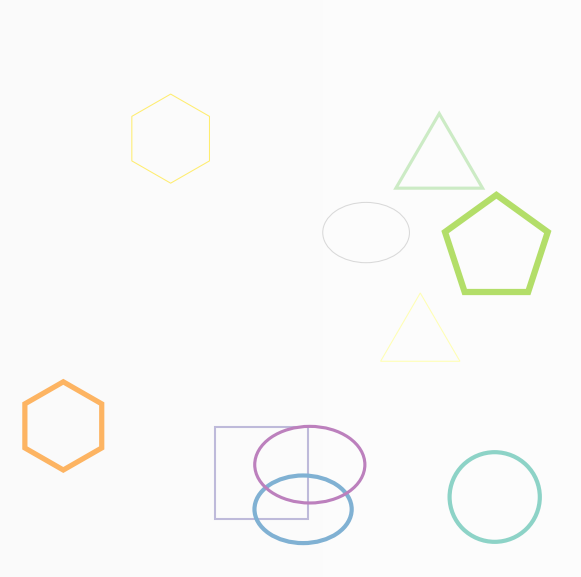[{"shape": "circle", "thickness": 2, "radius": 0.39, "center": [0.851, 0.139]}, {"shape": "triangle", "thickness": 0.5, "radius": 0.39, "center": [0.723, 0.413]}, {"shape": "square", "thickness": 1, "radius": 0.4, "center": [0.45, 0.18]}, {"shape": "oval", "thickness": 2, "radius": 0.42, "center": [0.521, 0.117]}, {"shape": "hexagon", "thickness": 2.5, "radius": 0.38, "center": [0.109, 0.262]}, {"shape": "pentagon", "thickness": 3, "radius": 0.46, "center": [0.854, 0.569]}, {"shape": "oval", "thickness": 0.5, "radius": 0.37, "center": [0.63, 0.596]}, {"shape": "oval", "thickness": 1.5, "radius": 0.47, "center": [0.533, 0.195]}, {"shape": "triangle", "thickness": 1.5, "radius": 0.43, "center": [0.756, 0.716]}, {"shape": "hexagon", "thickness": 0.5, "radius": 0.39, "center": [0.294, 0.759]}]